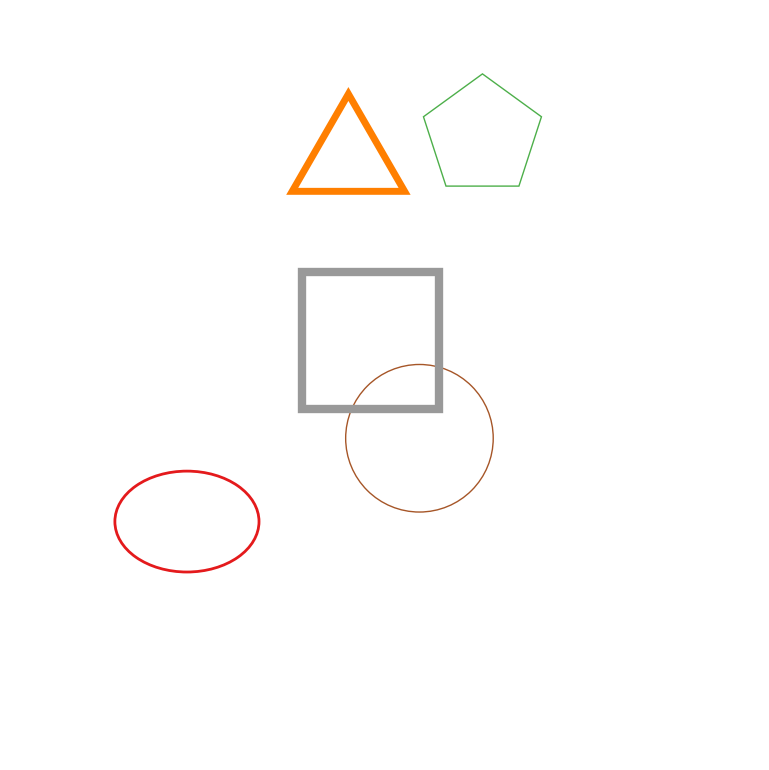[{"shape": "oval", "thickness": 1, "radius": 0.47, "center": [0.243, 0.323]}, {"shape": "pentagon", "thickness": 0.5, "radius": 0.4, "center": [0.627, 0.823]}, {"shape": "triangle", "thickness": 2.5, "radius": 0.42, "center": [0.452, 0.794]}, {"shape": "circle", "thickness": 0.5, "radius": 0.48, "center": [0.545, 0.431]}, {"shape": "square", "thickness": 3, "radius": 0.44, "center": [0.481, 0.558]}]